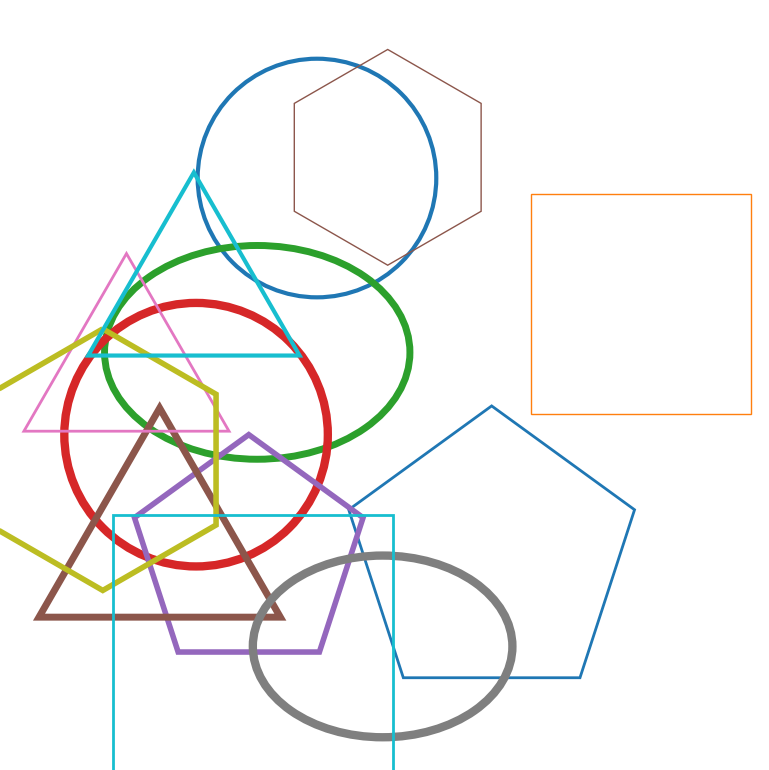[{"shape": "circle", "thickness": 1.5, "radius": 0.77, "center": [0.412, 0.769]}, {"shape": "pentagon", "thickness": 1, "radius": 0.98, "center": [0.639, 0.278]}, {"shape": "square", "thickness": 0.5, "radius": 0.71, "center": [0.832, 0.605]}, {"shape": "oval", "thickness": 2.5, "radius": 0.99, "center": [0.334, 0.542]}, {"shape": "circle", "thickness": 3, "radius": 0.86, "center": [0.255, 0.435]}, {"shape": "pentagon", "thickness": 2, "radius": 0.78, "center": [0.323, 0.279]}, {"shape": "triangle", "thickness": 2.5, "radius": 0.9, "center": [0.207, 0.289]}, {"shape": "hexagon", "thickness": 0.5, "radius": 0.7, "center": [0.504, 0.796]}, {"shape": "triangle", "thickness": 1, "radius": 0.77, "center": [0.164, 0.517]}, {"shape": "oval", "thickness": 3, "radius": 0.84, "center": [0.497, 0.161]}, {"shape": "hexagon", "thickness": 2, "radius": 0.85, "center": [0.133, 0.403]}, {"shape": "triangle", "thickness": 1.5, "radius": 0.79, "center": [0.252, 0.618]}, {"shape": "square", "thickness": 1, "radius": 0.91, "center": [0.328, 0.15]}]